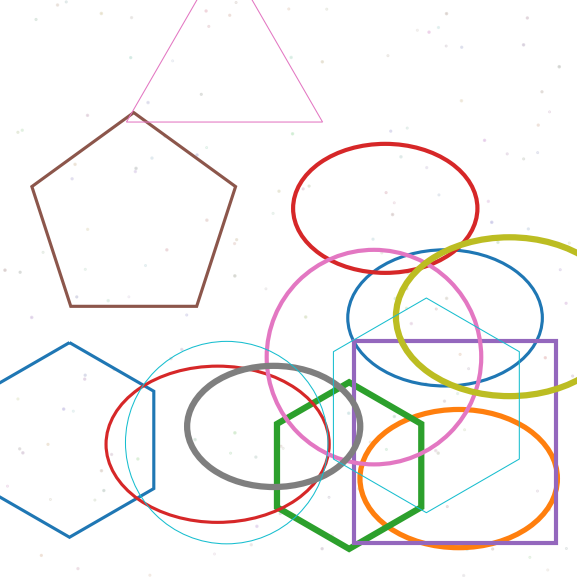[{"shape": "oval", "thickness": 1.5, "radius": 0.84, "center": [0.771, 0.449]}, {"shape": "hexagon", "thickness": 1.5, "radius": 0.84, "center": [0.12, 0.237]}, {"shape": "oval", "thickness": 2.5, "radius": 0.85, "center": [0.794, 0.17]}, {"shape": "hexagon", "thickness": 3, "radius": 0.72, "center": [0.605, 0.193]}, {"shape": "oval", "thickness": 1.5, "radius": 0.97, "center": [0.377, 0.23]}, {"shape": "oval", "thickness": 2, "radius": 0.8, "center": [0.667, 0.638]}, {"shape": "square", "thickness": 2, "radius": 0.88, "center": [0.787, 0.234]}, {"shape": "pentagon", "thickness": 1.5, "radius": 0.93, "center": [0.232, 0.619]}, {"shape": "triangle", "thickness": 0.5, "radius": 0.98, "center": [0.389, 0.886]}, {"shape": "circle", "thickness": 2, "radius": 0.93, "center": [0.648, 0.381]}, {"shape": "oval", "thickness": 3, "radius": 0.75, "center": [0.474, 0.261]}, {"shape": "oval", "thickness": 3, "radius": 0.98, "center": [0.882, 0.451]}, {"shape": "circle", "thickness": 0.5, "radius": 0.88, "center": [0.393, 0.233]}, {"shape": "hexagon", "thickness": 0.5, "radius": 0.93, "center": [0.738, 0.297]}]